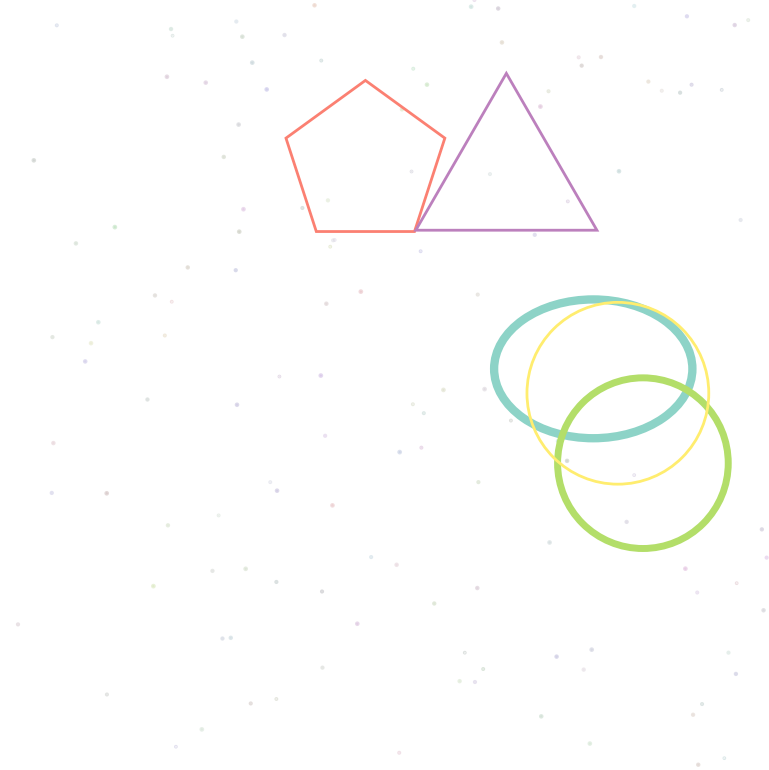[{"shape": "oval", "thickness": 3, "radius": 0.64, "center": [0.77, 0.521]}, {"shape": "pentagon", "thickness": 1, "radius": 0.54, "center": [0.475, 0.787]}, {"shape": "circle", "thickness": 2.5, "radius": 0.55, "center": [0.835, 0.398]}, {"shape": "triangle", "thickness": 1, "radius": 0.68, "center": [0.658, 0.769]}, {"shape": "circle", "thickness": 1, "radius": 0.59, "center": [0.802, 0.489]}]